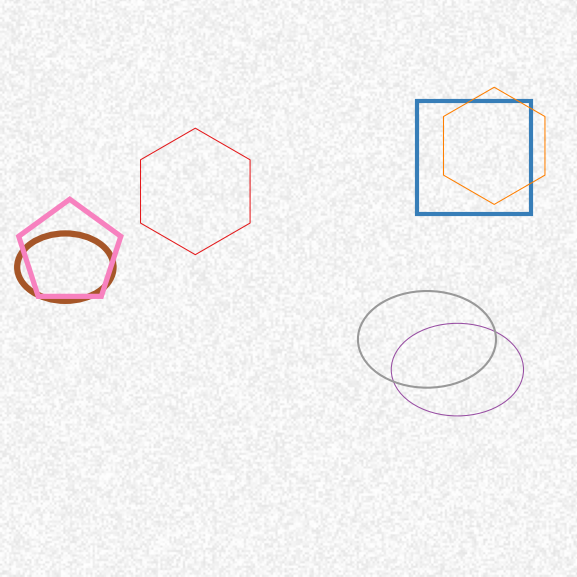[{"shape": "hexagon", "thickness": 0.5, "radius": 0.55, "center": [0.338, 0.668]}, {"shape": "square", "thickness": 2, "radius": 0.49, "center": [0.821, 0.727]}, {"shape": "oval", "thickness": 0.5, "radius": 0.57, "center": [0.792, 0.359]}, {"shape": "hexagon", "thickness": 0.5, "radius": 0.51, "center": [0.856, 0.747]}, {"shape": "oval", "thickness": 3, "radius": 0.42, "center": [0.113, 0.537]}, {"shape": "pentagon", "thickness": 2.5, "radius": 0.46, "center": [0.121, 0.561]}, {"shape": "oval", "thickness": 1, "radius": 0.6, "center": [0.739, 0.412]}]